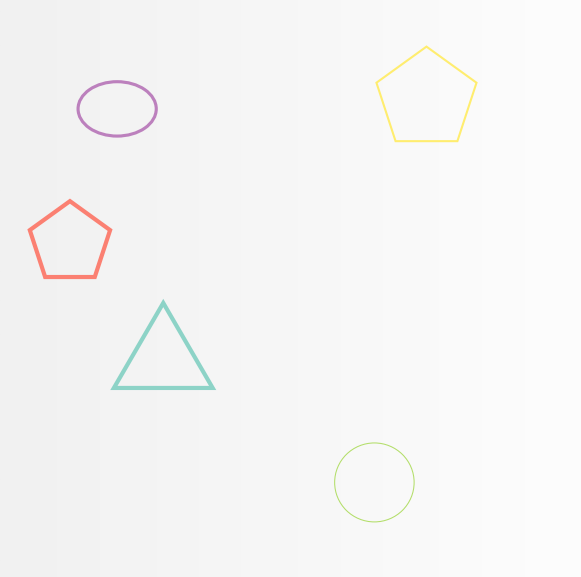[{"shape": "triangle", "thickness": 2, "radius": 0.49, "center": [0.281, 0.376]}, {"shape": "pentagon", "thickness": 2, "radius": 0.36, "center": [0.12, 0.578]}, {"shape": "circle", "thickness": 0.5, "radius": 0.34, "center": [0.644, 0.164]}, {"shape": "oval", "thickness": 1.5, "radius": 0.34, "center": [0.202, 0.811]}, {"shape": "pentagon", "thickness": 1, "radius": 0.45, "center": [0.734, 0.828]}]